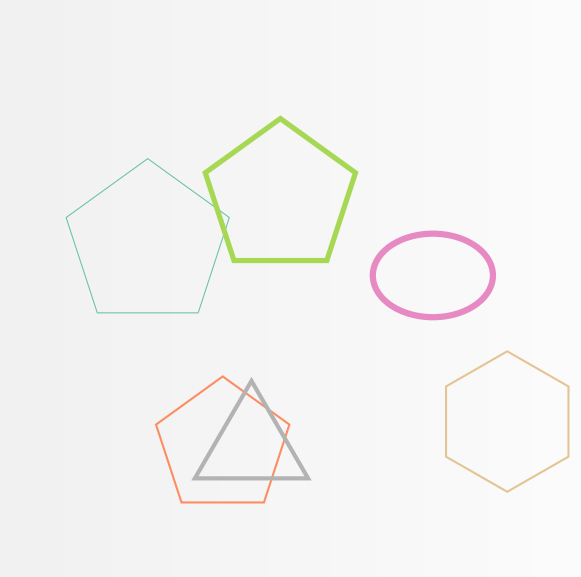[{"shape": "pentagon", "thickness": 0.5, "radius": 0.74, "center": [0.254, 0.577]}, {"shape": "pentagon", "thickness": 1, "radius": 0.6, "center": [0.383, 0.227]}, {"shape": "oval", "thickness": 3, "radius": 0.52, "center": [0.745, 0.522]}, {"shape": "pentagon", "thickness": 2.5, "radius": 0.68, "center": [0.482, 0.658]}, {"shape": "hexagon", "thickness": 1, "radius": 0.61, "center": [0.873, 0.269]}, {"shape": "triangle", "thickness": 2, "radius": 0.56, "center": [0.433, 0.227]}]